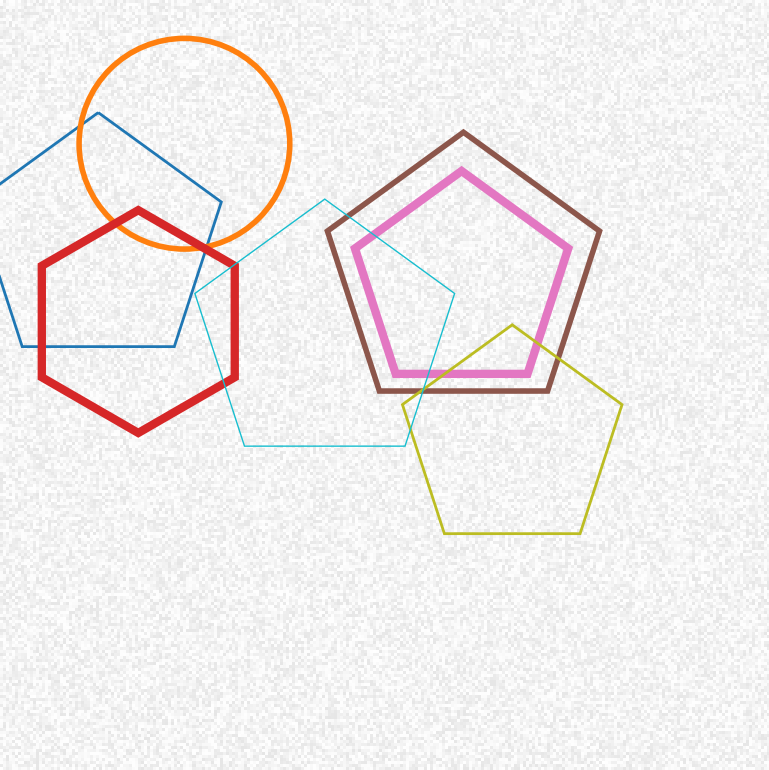[{"shape": "pentagon", "thickness": 1, "radius": 0.84, "center": [0.128, 0.686]}, {"shape": "circle", "thickness": 2, "radius": 0.68, "center": [0.24, 0.813]}, {"shape": "hexagon", "thickness": 3, "radius": 0.72, "center": [0.18, 0.582]}, {"shape": "pentagon", "thickness": 2, "radius": 0.93, "center": [0.602, 0.642]}, {"shape": "pentagon", "thickness": 3, "radius": 0.73, "center": [0.599, 0.632]}, {"shape": "pentagon", "thickness": 1, "radius": 0.75, "center": [0.665, 0.428]}, {"shape": "pentagon", "thickness": 0.5, "radius": 0.89, "center": [0.422, 0.564]}]